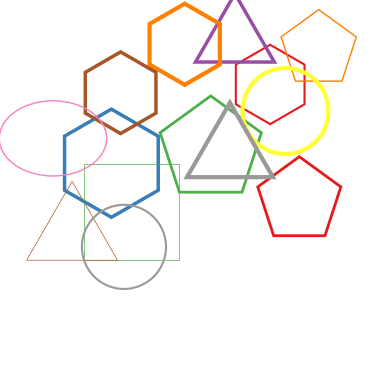[{"shape": "pentagon", "thickness": 2, "radius": 0.57, "center": [0.777, 0.48]}, {"shape": "hexagon", "thickness": 1.5, "radius": 0.52, "center": [0.702, 0.781]}, {"shape": "hexagon", "thickness": 2.5, "radius": 0.7, "center": [0.289, 0.576]}, {"shape": "pentagon", "thickness": 2, "radius": 0.69, "center": [0.547, 0.613]}, {"shape": "square", "thickness": 0.5, "radius": 0.62, "center": [0.341, 0.449]}, {"shape": "triangle", "thickness": 2.5, "radius": 0.59, "center": [0.61, 0.898]}, {"shape": "hexagon", "thickness": 3, "radius": 0.53, "center": [0.48, 0.885]}, {"shape": "pentagon", "thickness": 1, "radius": 0.51, "center": [0.828, 0.872]}, {"shape": "circle", "thickness": 3, "radius": 0.56, "center": [0.741, 0.711]}, {"shape": "hexagon", "thickness": 2.5, "radius": 0.53, "center": [0.313, 0.759]}, {"shape": "triangle", "thickness": 0.5, "radius": 0.68, "center": [0.187, 0.392]}, {"shape": "oval", "thickness": 1, "radius": 0.7, "center": [0.138, 0.641]}, {"shape": "triangle", "thickness": 3, "radius": 0.64, "center": [0.597, 0.604]}, {"shape": "circle", "thickness": 1.5, "radius": 0.55, "center": [0.322, 0.359]}]